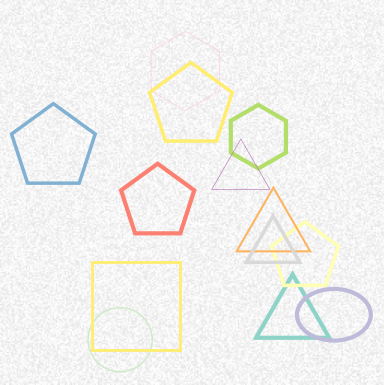[{"shape": "triangle", "thickness": 3, "radius": 0.55, "center": [0.76, 0.178]}, {"shape": "pentagon", "thickness": 2.5, "radius": 0.46, "center": [0.792, 0.333]}, {"shape": "oval", "thickness": 3, "radius": 0.48, "center": [0.867, 0.182]}, {"shape": "pentagon", "thickness": 3, "radius": 0.5, "center": [0.41, 0.475]}, {"shape": "pentagon", "thickness": 2.5, "radius": 0.57, "center": [0.139, 0.617]}, {"shape": "triangle", "thickness": 1.5, "radius": 0.55, "center": [0.71, 0.402]}, {"shape": "hexagon", "thickness": 3, "radius": 0.41, "center": [0.671, 0.645]}, {"shape": "hexagon", "thickness": 0.5, "radius": 0.51, "center": [0.482, 0.815]}, {"shape": "triangle", "thickness": 2.5, "radius": 0.4, "center": [0.709, 0.359]}, {"shape": "triangle", "thickness": 0.5, "radius": 0.44, "center": [0.626, 0.552]}, {"shape": "circle", "thickness": 1, "radius": 0.42, "center": [0.312, 0.118]}, {"shape": "square", "thickness": 2, "radius": 0.58, "center": [0.353, 0.205]}, {"shape": "pentagon", "thickness": 2.5, "radius": 0.56, "center": [0.496, 0.725]}]